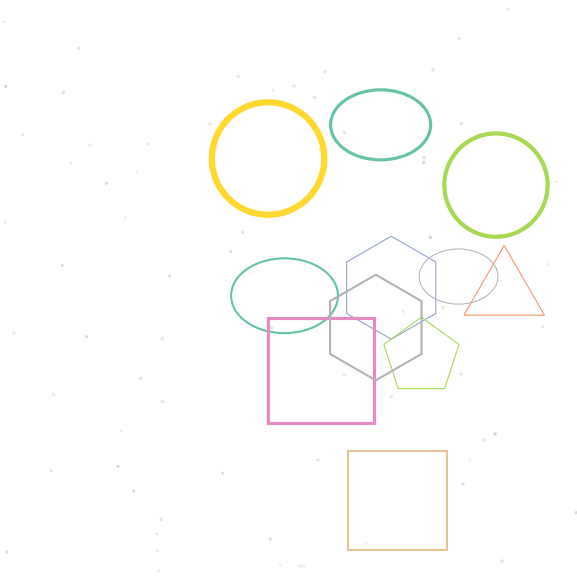[{"shape": "oval", "thickness": 1.5, "radius": 0.43, "center": [0.659, 0.783]}, {"shape": "oval", "thickness": 1, "radius": 0.46, "center": [0.493, 0.487]}, {"shape": "triangle", "thickness": 0.5, "radius": 0.4, "center": [0.873, 0.494]}, {"shape": "hexagon", "thickness": 0.5, "radius": 0.45, "center": [0.677, 0.501]}, {"shape": "square", "thickness": 1.5, "radius": 0.46, "center": [0.555, 0.358]}, {"shape": "pentagon", "thickness": 0.5, "radius": 0.34, "center": [0.73, 0.382]}, {"shape": "circle", "thickness": 2, "radius": 0.45, "center": [0.859, 0.679]}, {"shape": "circle", "thickness": 3, "radius": 0.49, "center": [0.464, 0.725]}, {"shape": "square", "thickness": 1, "radius": 0.43, "center": [0.688, 0.132]}, {"shape": "oval", "thickness": 0.5, "radius": 0.34, "center": [0.794, 0.52]}, {"shape": "hexagon", "thickness": 1, "radius": 0.46, "center": [0.651, 0.432]}]